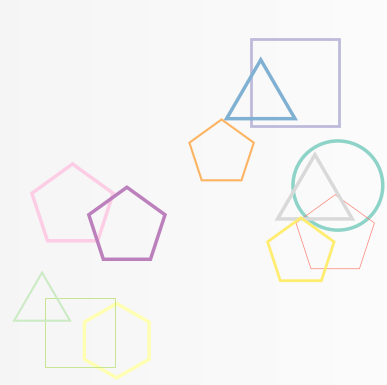[{"shape": "circle", "thickness": 2.5, "radius": 0.58, "center": [0.872, 0.518]}, {"shape": "hexagon", "thickness": 2.5, "radius": 0.48, "center": [0.301, 0.115]}, {"shape": "square", "thickness": 2, "radius": 0.57, "center": [0.762, 0.786]}, {"shape": "pentagon", "thickness": 0.5, "radius": 0.53, "center": [0.865, 0.388]}, {"shape": "triangle", "thickness": 2.5, "radius": 0.51, "center": [0.673, 0.743]}, {"shape": "pentagon", "thickness": 1.5, "radius": 0.44, "center": [0.572, 0.602]}, {"shape": "square", "thickness": 0.5, "radius": 0.45, "center": [0.206, 0.135]}, {"shape": "pentagon", "thickness": 2.5, "radius": 0.55, "center": [0.187, 0.464]}, {"shape": "triangle", "thickness": 2.5, "radius": 0.56, "center": [0.813, 0.487]}, {"shape": "pentagon", "thickness": 2.5, "radius": 0.52, "center": [0.327, 0.41]}, {"shape": "triangle", "thickness": 1.5, "radius": 0.42, "center": [0.109, 0.209]}, {"shape": "pentagon", "thickness": 2, "radius": 0.45, "center": [0.776, 0.344]}]